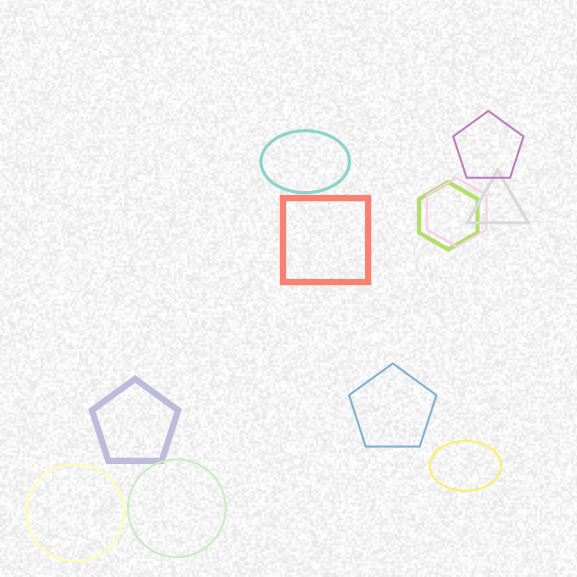[{"shape": "oval", "thickness": 1.5, "radius": 0.38, "center": [0.529, 0.719]}, {"shape": "circle", "thickness": 1, "radius": 0.42, "center": [0.13, 0.111]}, {"shape": "pentagon", "thickness": 3, "radius": 0.39, "center": [0.234, 0.265]}, {"shape": "square", "thickness": 3, "radius": 0.36, "center": [0.564, 0.584]}, {"shape": "pentagon", "thickness": 1, "radius": 0.4, "center": [0.68, 0.29]}, {"shape": "hexagon", "thickness": 2, "radius": 0.29, "center": [0.776, 0.625]}, {"shape": "hexagon", "thickness": 1, "radius": 0.3, "center": [0.791, 0.632]}, {"shape": "triangle", "thickness": 1.5, "radius": 0.31, "center": [0.862, 0.644]}, {"shape": "pentagon", "thickness": 1, "radius": 0.32, "center": [0.846, 0.743]}, {"shape": "circle", "thickness": 1, "radius": 0.42, "center": [0.306, 0.119]}, {"shape": "oval", "thickness": 1, "radius": 0.31, "center": [0.806, 0.192]}]